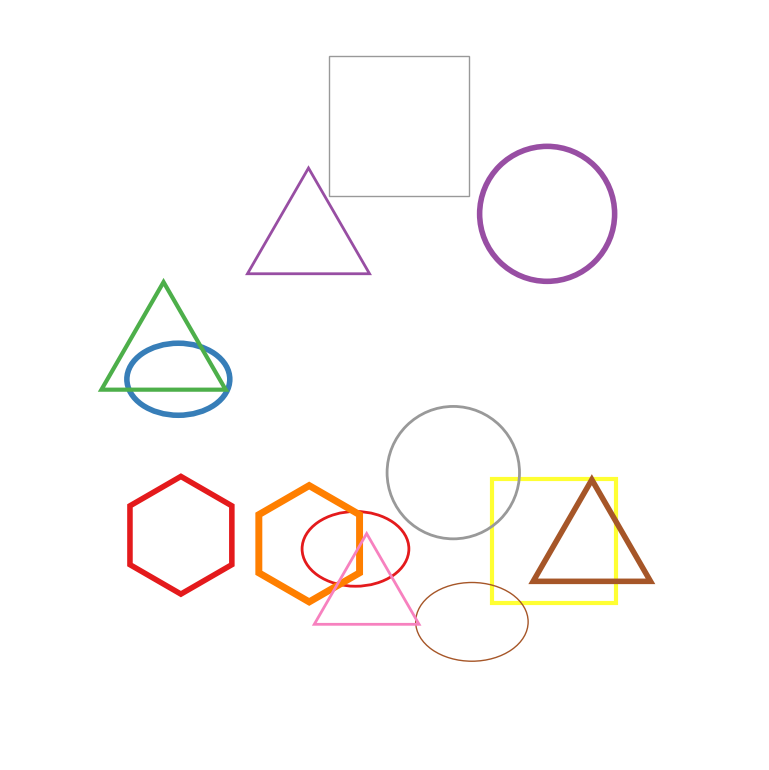[{"shape": "hexagon", "thickness": 2, "radius": 0.38, "center": [0.235, 0.305]}, {"shape": "oval", "thickness": 1, "radius": 0.35, "center": [0.462, 0.287]}, {"shape": "oval", "thickness": 2, "radius": 0.33, "center": [0.232, 0.507]}, {"shape": "triangle", "thickness": 1.5, "radius": 0.47, "center": [0.212, 0.541]}, {"shape": "triangle", "thickness": 1, "radius": 0.46, "center": [0.401, 0.69]}, {"shape": "circle", "thickness": 2, "radius": 0.44, "center": [0.711, 0.722]}, {"shape": "hexagon", "thickness": 2.5, "radius": 0.38, "center": [0.402, 0.294]}, {"shape": "square", "thickness": 1.5, "radius": 0.4, "center": [0.72, 0.297]}, {"shape": "oval", "thickness": 0.5, "radius": 0.37, "center": [0.613, 0.192]}, {"shape": "triangle", "thickness": 2, "radius": 0.44, "center": [0.769, 0.289]}, {"shape": "triangle", "thickness": 1, "radius": 0.39, "center": [0.476, 0.228]}, {"shape": "circle", "thickness": 1, "radius": 0.43, "center": [0.589, 0.386]}, {"shape": "square", "thickness": 0.5, "radius": 0.46, "center": [0.518, 0.836]}]